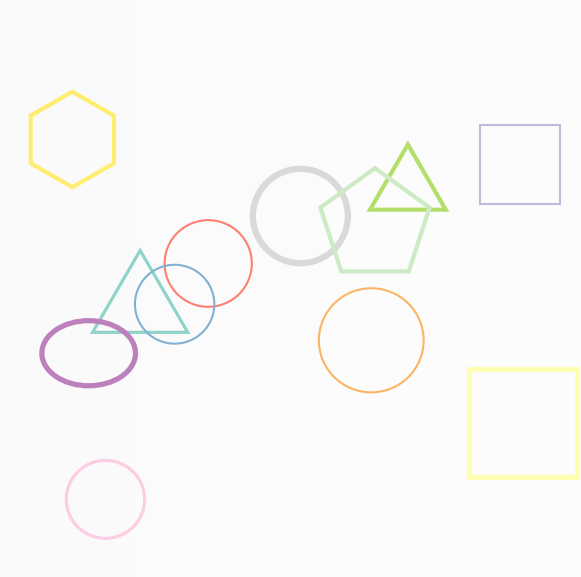[{"shape": "triangle", "thickness": 1.5, "radius": 0.47, "center": [0.241, 0.471]}, {"shape": "square", "thickness": 2.5, "radius": 0.47, "center": [0.899, 0.266]}, {"shape": "square", "thickness": 1, "radius": 0.34, "center": [0.895, 0.714]}, {"shape": "circle", "thickness": 1, "radius": 0.38, "center": [0.358, 0.543]}, {"shape": "circle", "thickness": 1, "radius": 0.34, "center": [0.3, 0.472]}, {"shape": "circle", "thickness": 1, "radius": 0.45, "center": [0.639, 0.41]}, {"shape": "triangle", "thickness": 2, "radius": 0.38, "center": [0.702, 0.674]}, {"shape": "circle", "thickness": 1.5, "radius": 0.34, "center": [0.181, 0.134]}, {"shape": "circle", "thickness": 3, "radius": 0.41, "center": [0.517, 0.625]}, {"shape": "oval", "thickness": 2.5, "radius": 0.4, "center": [0.153, 0.387]}, {"shape": "pentagon", "thickness": 2, "radius": 0.49, "center": [0.645, 0.609]}, {"shape": "hexagon", "thickness": 2, "radius": 0.41, "center": [0.124, 0.758]}]